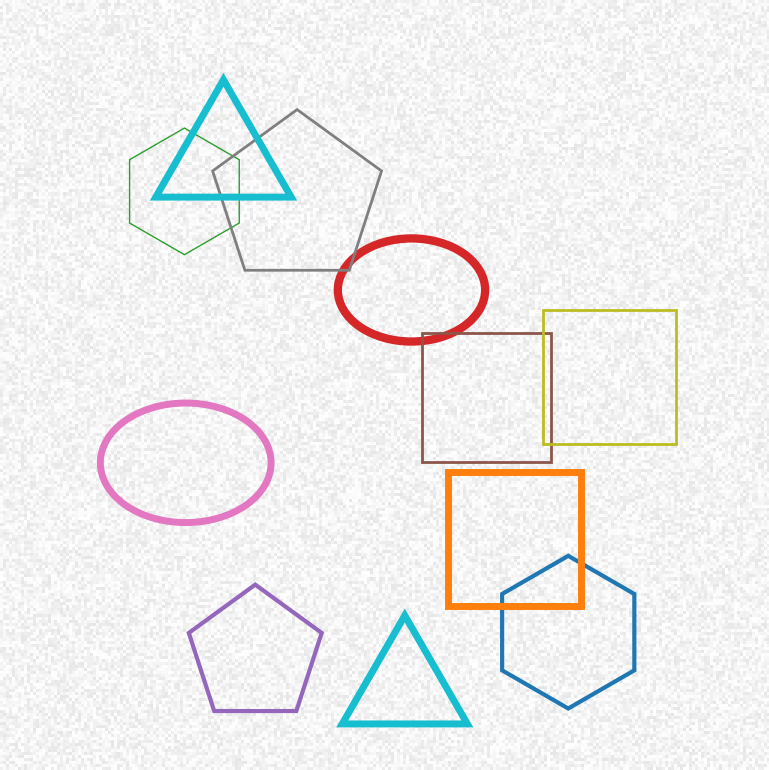[{"shape": "hexagon", "thickness": 1.5, "radius": 0.5, "center": [0.738, 0.179]}, {"shape": "square", "thickness": 2.5, "radius": 0.43, "center": [0.668, 0.3]}, {"shape": "hexagon", "thickness": 0.5, "radius": 0.41, "center": [0.24, 0.751]}, {"shape": "oval", "thickness": 3, "radius": 0.48, "center": [0.534, 0.623]}, {"shape": "pentagon", "thickness": 1.5, "radius": 0.45, "center": [0.331, 0.15]}, {"shape": "square", "thickness": 1, "radius": 0.42, "center": [0.632, 0.484]}, {"shape": "oval", "thickness": 2.5, "radius": 0.55, "center": [0.241, 0.399]}, {"shape": "pentagon", "thickness": 1, "radius": 0.58, "center": [0.386, 0.742]}, {"shape": "square", "thickness": 1, "radius": 0.43, "center": [0.791, 0.51]}, {"shape": "triangle", "thickness": 2.5, "radius": 0.47, "center": [0.526, 0.107]}, {"shape": "triangle", "thickness": 2.5, "radius": 0.51, "center": [0.29, 0.795]}]